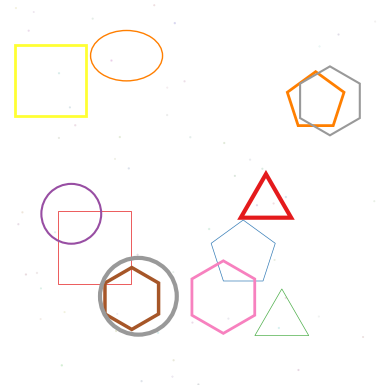[{"shape": "square", "thickness": 0.5, "radius": 0.48, "center": [0.245, 0.357]}, {"shape": "triangle", "thickness": 3, "radius": 0.38, "center": [0.691, 0.472]}, {"shape": "pentagon", "thickness": 0.5, "radius": 0.44, "center": [0.632, 0.341]}, {"shape": "triangle", "thickness": 0.5, "radius": 0.4, "center": [0.732, 0.169]}, {"shape": "circle", "thickness": 1.5, "radius": 0.39, "center": [0.185, 0.445]}, {"shape": "oval", "thickness": 1, "radius": 0.47, "center": [0.329, 0.855]}, {"shape": "pentagon", "thickness": 2, "radius": 0.39, "center": [0.82, 0.736]}, {"shape": "square", "thickness": 2, "radius": 0.46, "center": [0.131, 0.79]}, {"shape": "hexagon", "thickness": 2.5, "radius": 0.4, "center": [0.342, 0.225]}, {"shape": "hexagon", "thickness": 2, "radius": 0.47, "center": [0.58, 0.228]}, {"shape": "circle", "thickness": 3, "radius": 0.5, "center": [0.359, 0.23]}, {"shape": "hexagon", "thickness": 1.5, "radius": 0.45, "center": [0.857, 0.738]}]